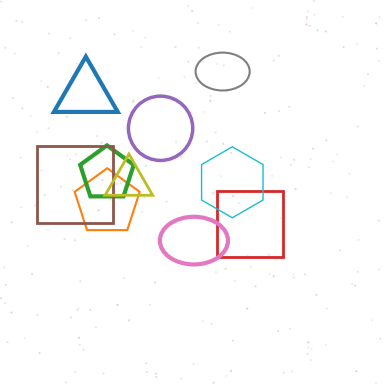[{"shape": "triangle", "thickness": 3, "radius": 0.48, "center": [0.223, 0.757]}, {"shape": "pentagon", "thickness": 1.5, "radius": 0.44, "center": [0.278, 0.474]}, {"shape": "pentagon", "thickness": 3, "radius": 0.37, "center": [0.278, 0.549]}, {"shape": "square", "thickness": 2, "radius": 0.43, "center": [0.649, 0.418]}, {"shape": "circle", "thickness": 2.5, "radius": 0.42, "center": [0.417, 0.667]}, {"shape": "square", "thickness": 2, "radius": 0.5, "center": [0.195, 0.52]}, {"shape": "oval", "thickness": 3, "radius": 0.44, "center": [0.504, 0.375]}, {"shape": "oval", "thickness": 1.5, "radius": 0.35, "center": [0.578, 0.814]}, {"shape": "triangle", "thickness": 2, "radius": 0.36, "center": [0.335, 0.528]}, {"shape": "hexagon", "thickness": 1, "radius": 0.46, "center": [0.603, 0.527]}]